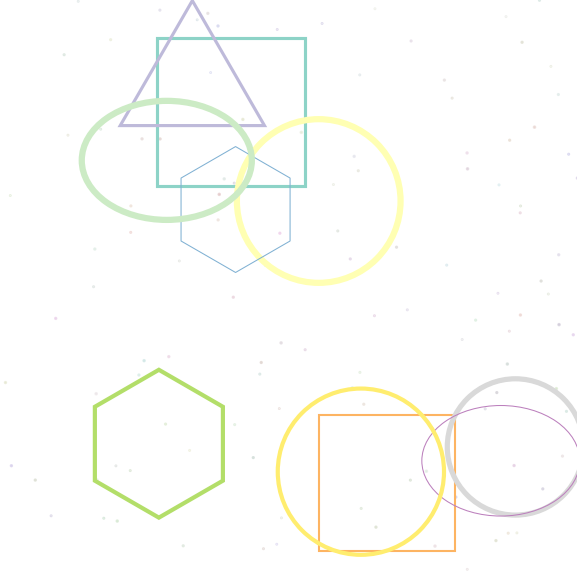[{"shape": "square", "thickness": 1.5, "radius": 0.64, "center": [0.399, 0.805]}, {"shape": "circle", "thickness": 3, "radius": 0.71, "center": [0.552, 0.651]}, {"shape": "triangle", "thickness": 1.5, "radius": 0.72, "center": [0.333, 0.854]}, {"shape": "hexagon", "thickness": 0.5, "radius": 0.54, "center": [0.408, 0.636]}, {"shape": "square", "thickness": 1, "radius": 0.59, "center": [0.67, 0.162]}, {"shape": "hexagon", "thickness": 2, "radius": 0.64, "center": [0.275, 0.231]}, {"shape": "circle", "thickness": 2.5, "radius": 0.59, "center": [0.893, 0.225]}, {"shape": "oval", "thickness": 0.5, "radius": 0.68, "center": [0.867, 0.201]}, {"shape": "oval", "thickness": 3, "radius": 0.74, "center": [0.289, 0.721]}, {"shape": "circle", "thickness": 2, "radius": 0.72, "center": [0.625, 0.182]}]